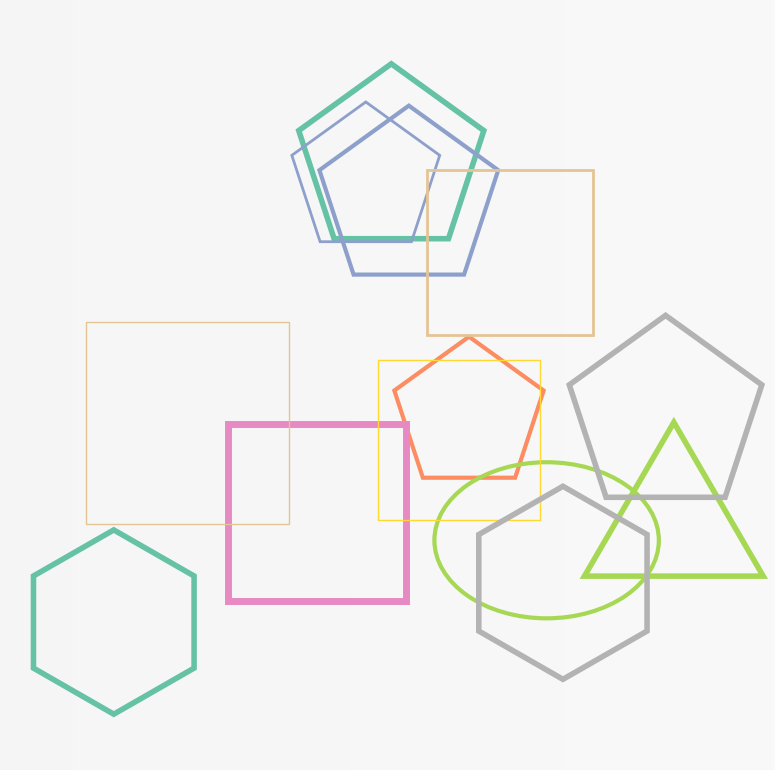[{"shape": "pentagon", "thickness": 2, "radius": 0.63, "center": [0.505, 0.792]}, {"shape": "hexagon", "thickness": 2, "radius": 0.6, "center": [0.147, 0.192]}, {"shape": "pentagon", "thickness": 1.5, "radius": 0.51, "center": [0.605, 0.462]}, {"shape": "pentagon", "thickness": 1.5, "radius": 0.61, "center": [0.528, 0.742]}, {"shape": "pentagon", "thickness": 1, "radius": 0.5, "center": [0.472, 0.767]}, {"shape": "square", "thickness": 2.5, "radius": 0.58, "center": [0.409, 0.334]}, {"shape": "triangle", "thickness": 2, "radius": 0.67, "center": [0.869, 0.318]}, {"shape": "oval", "thickness": 1.5, "radius": 0.72, "center": [0.705, 0.298]}, {"shape": "square", "thickness": 0.5, "radius": 0.52, "center": [0.592, 0.429]}, {"shape": "square", "thickness": 1, "radius": 0.54, "center": [0.658, 0.672]}, {"shape": "square", "thickness": 0.5, "radius": 0.66, "center": [0.242, 0.451]}, {"shape": "pentagon", "thickness": 2, "radius": 0.65, "center": [0.859, 0.46]}, {"shape": "hexagon", "thickness": 2, "radius": 0.63, "center": [0.726, 0.243]}]